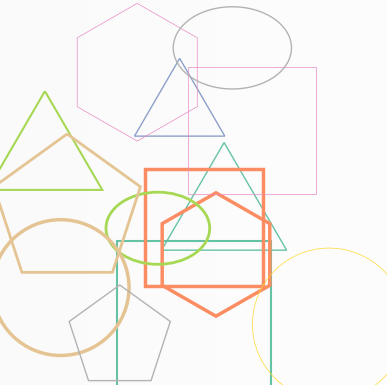[{"shape": "square", "thickness": 1.5, "radius": 0.99, "center": [0.501, 0.175]}, {"shape": "triangle", "thickness": 1, "radius": 0.93, "center": [0.578, 0.443]}, {"shape": "hexagon", "thickness": 2.5, "radius": 0.8, "center": [0.557, 0.339]}, {"shape": "square", "thickness": 2.5, "radius": 0.76, "center": [0.526, 0.409]}, {"shape": "triangle", "thickness": 1, "radius": 0.67, "center": [0.464, 0.714]}, {"shape": "hexagon", "thickness": 0.5, "radius": 0.89, "center": [0.354, 0.812]}, {"shape": "square", "thickness": 0.5, "radius": 0.83, "center": [0.651, 0.661]}, {"shape": "oval", "thickness": 2, "radius": 0.67, "center": [0.407, 0.407]}, {"shape": "triangle", "thickness": 1.5, "radius": 0.85, "center": [0.116, 0.592]}, {"shape": "circle", "thickness": 0.5, "radius": 0.99, "center": [0.849, 0.158]}, {"shape": "circle", "thickness": 2.5, "radius": 0.88, "center": [0.157, 0.253]}, {"shape": "pentagon", "thickness": 2, "radius": 0.99, "center": [0.173, 0.453]}, {"shape": "pentagon", "thickness": 1, "radius": 0.69, "center": [0.309, 0.122]}, {"shape": "oval", "thickness": 1, "radius": 0.76, "center": [0.6, 0.876]}]